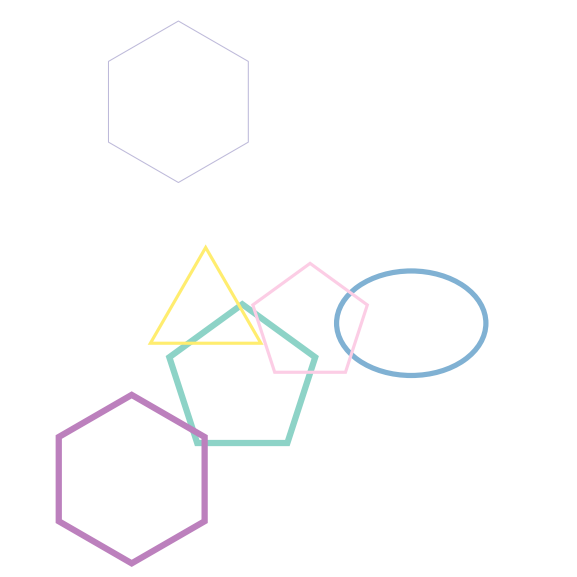[{"shape": "pentagon", "thickness": 3, "radius": 0.66, "center": [0.42, 0.339]}, {"shape": "hexagon", "thickness": 0.5, "radius": 0.7, "center": [0.309, 0.823]}, {"shape": "oval", "thickness": 2.5, "radius": 0.65, "center": [0.712, 0.439]}, {"shape": "pentagon", "thickness": 1.5, "radius": 0.52, "center": [0.537, 0.439]}, {"shape": "hexagon", "thickness": 3, "radius": 0.73, "center": [0.228, 0.169]}, {"shape": "triangle", "thickness": 1.5, "radius": 0.55, "center": [0.356, 0.46]}]